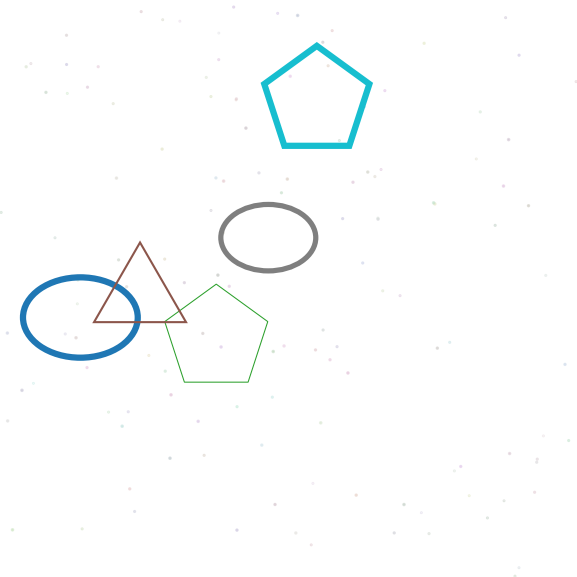[{"shape": "oval", "thickness": 3, "radius": 0.5, "center": [0.139, 0.449]}, {"shape": "pentagon", "thickness": 0.5, "radius": 0.47, "center": [0.374, 0.413]}, {"shape": "triangle", "thickness": 1, "radius": 0.46, "center": [0.242, 0.487]}, {"shape": "oval", "thickness": 2.5, "radius": 0.41, "center": [0.465, 0.588]}, {"shape": "pentagon", "thickness": 3, "radius": 0.48, "center": [0.549, 0.824]}]